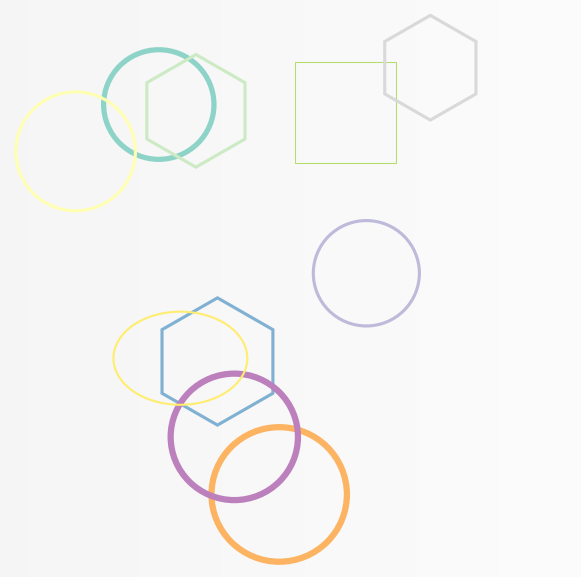[{"shape": "circle", "thickness": 2.5, "radius": 0.47, "center": [0.273, 0.818]}, {"shape": "circle", "thickness": 1.5, "radius": 0.51, "center": [0.13, 0.737]}, {"shape": "circle", "thickness": 1.5, "radius": 0.46, "center": [0.63, 0.526]}, {"shape": "hexagon", "thickness": 1.5, "radius": 0.55, "center": [0.374, 0.373]}, {"shape": "circle", "thickness": 3, "radius": 0.58, "center": [0.48, 0.143]}, {"shape": "square", "thickness": 0.5, "radius": 0.43, "center": [0.594, 0.804]}, {"shape": "hexagon", "thickness": 1.5, "radius": 0.45, "center": [0.74, 0.882]}, {"shape": "circle", "thickness": 3, "radius": 0.55, "center": [0.403, 0.243]}, {"shape": "hexagon", "thickness": 1.5, "radius": 0.49, "center": [0.337, 0.807]}, {"shape": "oval", "thickness": 1, "radius": 0.58, "center": [0.31, 0.379]}]